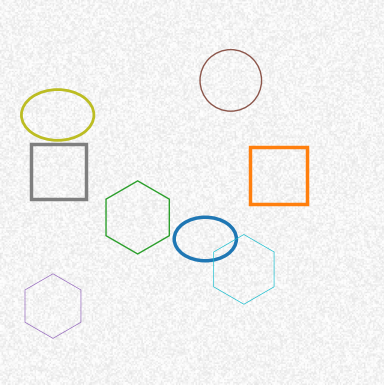[{"shape": "oval", "thickness": 2.5, "radius": 0.4, "center": [0.533, 0.379]}, {"shape": "square", "thickness": 2.5, "radius": 0.37, "center": [0.723, 0.544]}, {"shape": "hexagon", "thickness": 1, "radius": 0.47, "center": [0.358, 0.435]}, {"shape": "hexagon", "thickness": 0.5, "radius": 0.42, "center": [0.138, 0.205]}, {"shape": "circle", "thickness": 1, "radius": 0.4, "center": [0.599, 0.791]}, {"shape": "square", "thickness": 2.5, "radius": 0.35, "center": [0.152, 0.555]}, {"shape": "oval", "thickness": 2, "radius": 0.47, "center": [0.15, 0.701]}, {"shape": "hexagon", "thickness": 0.5, "radius": 0.45, "center": [0.633, 0.3]}]